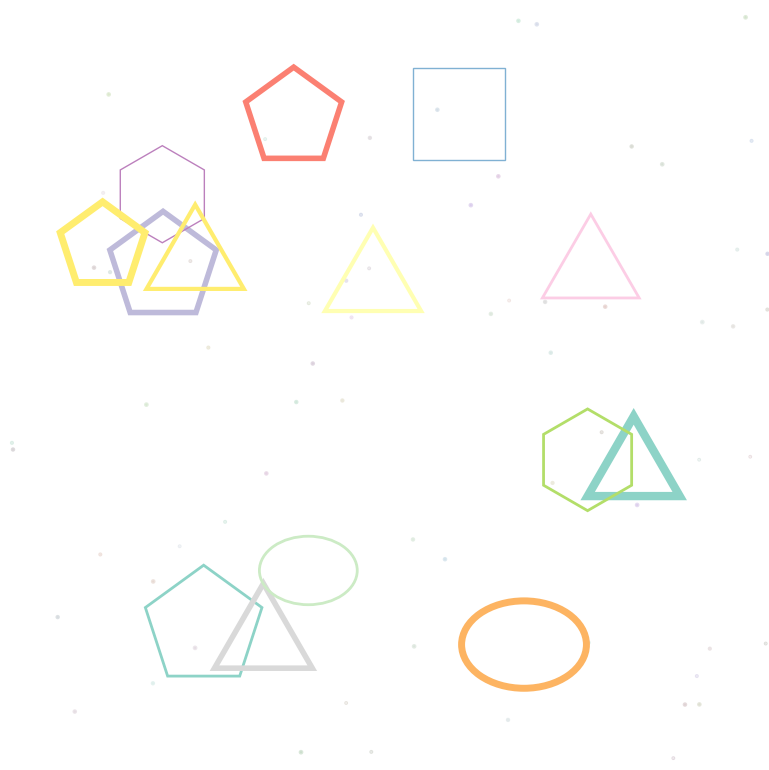[{"shape": "triangle", "thickness": 3, "radius": 0.35, "center": [0.823, 0.39]}, {"shape": "pentagon", "thickness": 1, "radius": 0.4, "center": [0.264, 0.186]}, {"shape": "triangle", "thickness": 1.5, "radius": 0.36, "center": [0.484, 0.632]}, {"shape": "pentagon", "thickness": 2, "radius": 0.36, "center": [0.212, 0.653]}, {"shape": "pentagon", "thickness": 2, "radius": 0.33, "center": [0.381, 0.847]}, {"shape": "square", "thickness": 0.5, "radius": 0.3, "center": [0.596, 0.852]}, {"shape": "oval", "thickness": 2.5, "radius": 0.41, "center": [0.681, 0.163]}, {"shape": "hexagon", "thickness": 1, "radius": 0.33, "center": [0.763, 0.403]}, {"shape": "triangle", "thickness": 1, "radius": 0.36, "center": [0.767, 0.649]}, {"shape": "triangle", "thickness": 2, "radius": 0.37, "center": [0.342, 0.169]}, {"shape": "hexagon", "thickness": 0.5, "radius": 0.32, "center": [0.211, 0.748]}, {"shape": "oval", "thickness": 1, "radius": 0.32, "center": [0.4, 0.259]}, {"shape": "pentagon", "thickness": 2.5, "radius": 0.29, "center": [0.133, 0.68]}, {"shape": "triangle", "thickness": 1.5, "radius": 0.36, "center": [0.253, 0.661]}]